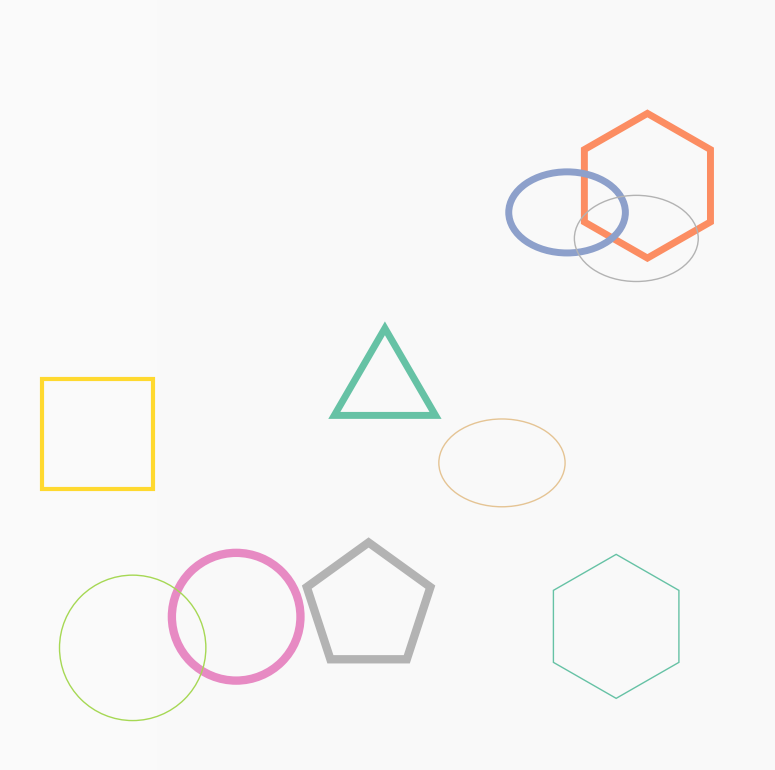[{"shape": "triangle", "thickness": 2.5, "radius": 0.38, "center": [0.497, 0.498]}, {"shape": "hexagon", "thickness": 0.5, "radius": 0.47, "center": [0.795, 0.187]}, {"shape": "hexagon", "thickness": 2.5, "radius": 0.47, "center": [0.835, 0.759]}, {"shape": "oval", "thickness": 2.5, "radius": 0.38, "center": [0.732, 0.724]}, {"shape": "circle", "thickness": 3, "radius": 0.41, "center": [0.305, 0.199]}, {"shape": "circle", "thickness": 0.5, "radius": 0.47, "center": [0.171, 0.159]}, {"shape": "square", "thickness": 1.5, "radius": 0.36, "center": [0.126, 0.437]}, {"shape": "oval", "thickness": 0.5, "radius": 0.41, "center": [0.648, 0.399]}, {"shape": "pentagon", "thickness": 3, "radius": 0.42, "center": [0.476, 0.212]}, {"shape": "oval", "thickness": 0.5, "radius": 0.4, "center": [0.821, 0.69]}]